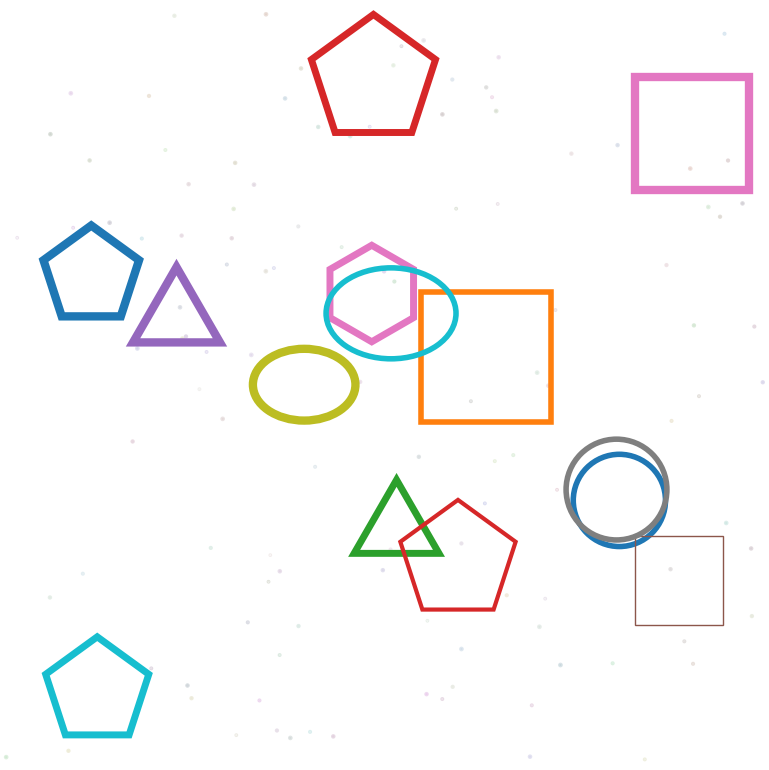[{"shape": "circle", "thickness": 2, "radius": 0.3, "center": [0.804, 0.35]}, {"shape": "pentagon", "thickness": 3, "radius": 0.33, "center": [0.119, 0.642]}, {"shape": "square", "thickness": 2, "radius": 0.42, "center": [0.631, 0.537]}, {"shape": "triangle", "thickness": 2.5, "radius": 0.32, "center": [0.515, 0.313]}, {"shape": "pentagon", "thickness": 2.5, "radius": 0.42, "center": [0.485, 0.896]}, {"shape": "pentagon", "thickness": 1.5, "radius": 0.39, "center": [0.595, 0.272]}, {"shape": "triangle", "thickness": 3, "radius": 0.33, "center": [0.229, 0.588]}, {"shape": "square", "thickness": 0.5, "radius": 0.29, "center": [0.882, 0.246]}, {"shape": "hexagon", "thickness": 2.5, "radius": 0.31, "center": [0.483, 0.619]}, {"shape": "square", "thickness": 3, "radius": 0.37, "center": [0.899, 0.826]}, {"shape": "circle", "thickness": 2, "radius": 0.33, "center": [0.801, 0.364]}, {"shape": "oval", "thickness": 3, "radius": 0.33, "center": [0.395, 0.5]}, {"shape": "oval", "thickness": 2, "radius": 0.42, "center": [0.508, 0.593]}, {"shape": "pentagon", "thickness": 2.5, "radius": 0.35, "center": [0.126, 0.103]}]